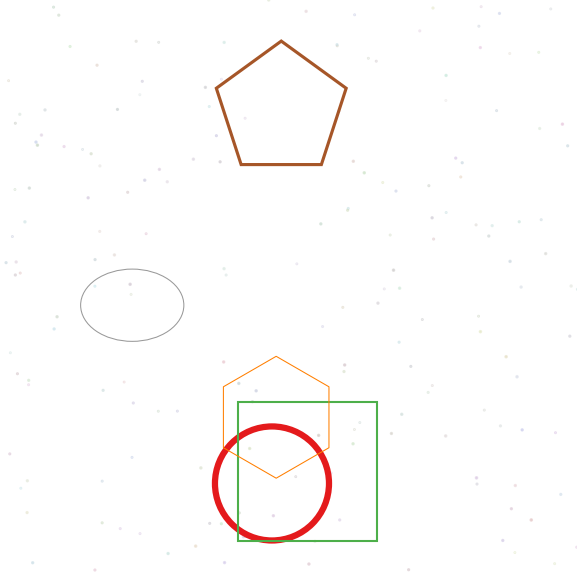[{"shape": "circle", "thickness": 3, "radius": 0.49, "center": [0.471, 0.162]}, {"shape": "square", "thickness": 1, "radius": 0.6, "center": [0.532, 0.183]}, {"shape": "hexagon", "thickness": 0.5, "radius": 0.53, "center": [0.478, 0.277]}, {"shape": "pentagon", "thickness": 1.5, "radius": 0.59, "center": [0.487, 0.81]}, {"shape": "oval", "thickness": 0.5, "radius": 0.45, "center": [0.229, 0.471]}]